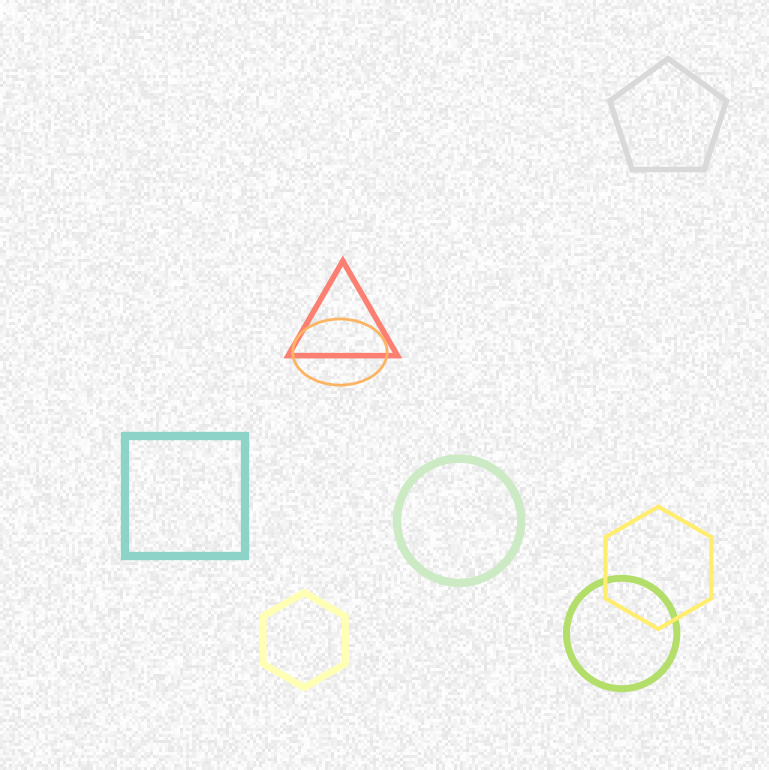[{"shape": "square", "thickness": 3, "radius": 0.39, "center": [0.24, 0.356]}, {"shape": "hexagon", "thickness": 2.5, "radius": 0.31, "center": [0.395, 0.169]}, {"shape": "triangle", "thickness": 2, "radius": 0.41, "center": [0.445, 0.579]}, {"shape": "oval", "thickness": 1, "radius": 0.31, "center": [0.441, 0.543]}, {"shape": "circle", "thickness": 2.5, "radius": 0.36, "center": [0.807, 0.177]}, {"shape": "pentagon", "thickness": 2, "radius": 0.4, "center": [0.868, 0.844]}, {"shape": "circle", "thickness": 3, "radius": 0.4, "center": [0.596, 0.324]}, {"shape": "hexagon", "thickness": 1.5, "radius": 0.4, "center": [0.855, 0.263]}]